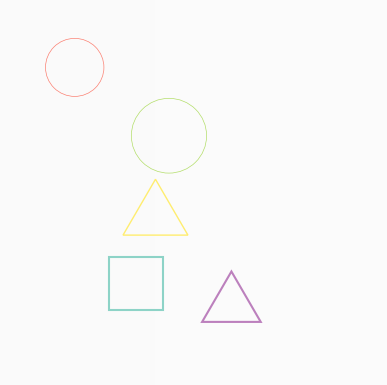[{"shape": "square", "thickness": 1.5, "radius": 0.35, "center": [0.35, 0.264]}, {"shape": "circle", "thickness": 0.5, "radius": 0.38, "center": [0.193, 0.825]}, {"shape": "circle", "thickness": 0.5, "radius": 0.49, "center": [0.436, 0.647]}, {"shape": "triangle", "thickness": 1.5, "radius": 0.44, "center": [0.597, 0.208]}, {"shape": "triangle", "thickness": 1, "radius": 0.48, "center": [0.401, 0.438]}]